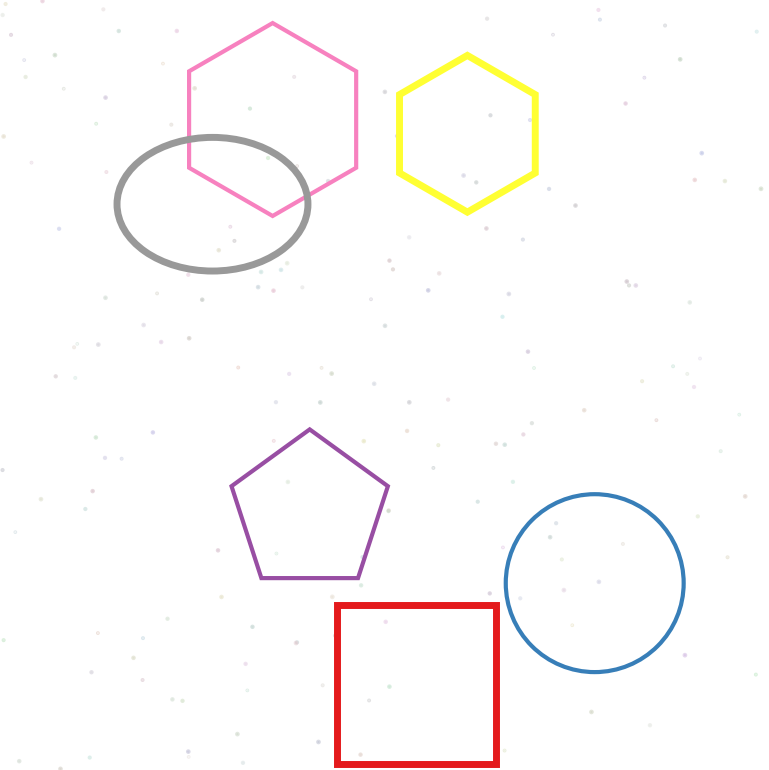[{"shape": "square", "thickness": 2.5, "radius": 0.52, "center": [0.541, 0.111]}, {"shape": "circle", "thickness": 1.5, "radius": 0.58, "center": [0.772, 0.243]}, {"shape": "pentagon", "thickness": 1.5, "radius": 0.53, "center": [0.402, 0.336]}, {"shape": "hexagon", "thickness": 2.5, "radius": 0.51, "center": [0.607, 0.826]}, {"shape": "hexagon", "thickness": 1.5, "radius": 0.63, "center": [0.354, 0.845]}, {"shape": "oval", "thickness": 2.5, "radius": 0.62, "center": [0.276, 0.735]}]